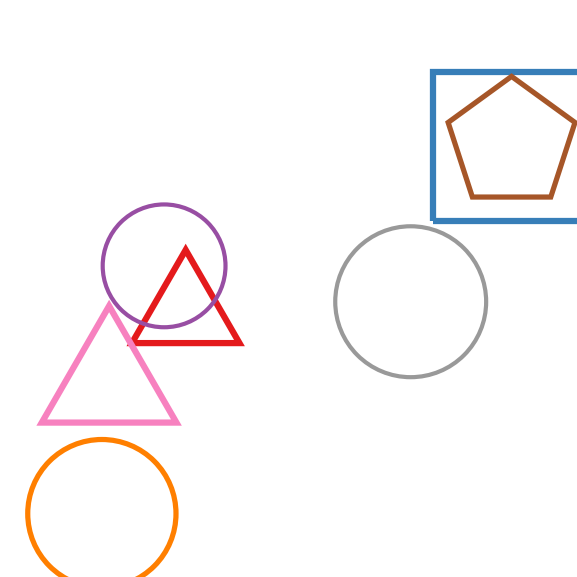[{"shape": "triangle", "thickness": 3, "radius": 0.54, "center": [0.322, 0.459]}, {"shape": "square", "thickness": 3, "radius": 0.65, "center": [0.879, 0.746]}, {"shape": "circle", "thickness": 2, "radius": 0.53, "center": [0.284, 0.539]}, {"shape": "circle", "thickness": 2.5, "radius": 0.64, "center": [0.176, 0.11]}, {"shape": "pentagon", "thickness": 2.5, "radius": 0.58, "center": [0.886, 0.751]}, {"shape": "triangle", "thickness": 3, "radius": 0.67, "center": [0.189, 0.335]}, {"shape": "circle", "thickness": 2, "radius": 0.65, "center": [0.711, 0.477]}]